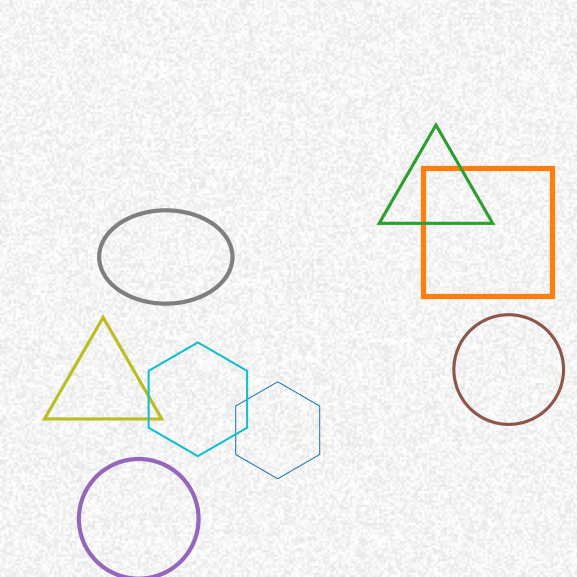[{"shape": "hexagon", "thickness": 0.5, "radius": 0.42, "center": [0.481, 0.254]}, {"shape": "square", "thickness": 2.5, "radius": 0.56, "center": [0.845, 0.598]}, {"shape": "triangle", "thickness": 1.5, "radius": 0.57, "center": [0.755, 0.669]}, {"shape": "circle", "thickness": 2, "radius": 0.52, "center": [0.24, 0.101]}, {"shape": "circle", "thickness": 1.5, "radius": 0.47, "center": [0.881, 0.359]}, {"shape": "oval", "thickness": 2, "radius": 0.58, "center": [0.287, 0.554]}, {"shape": "triangle", "thickness": 1.5, "radius": 0.59, "center": [0.179, 0.332]}, {"shape": "hexagon", "thickness": 1, "radius": 0.49, "center": [0.343, 0.308]}]